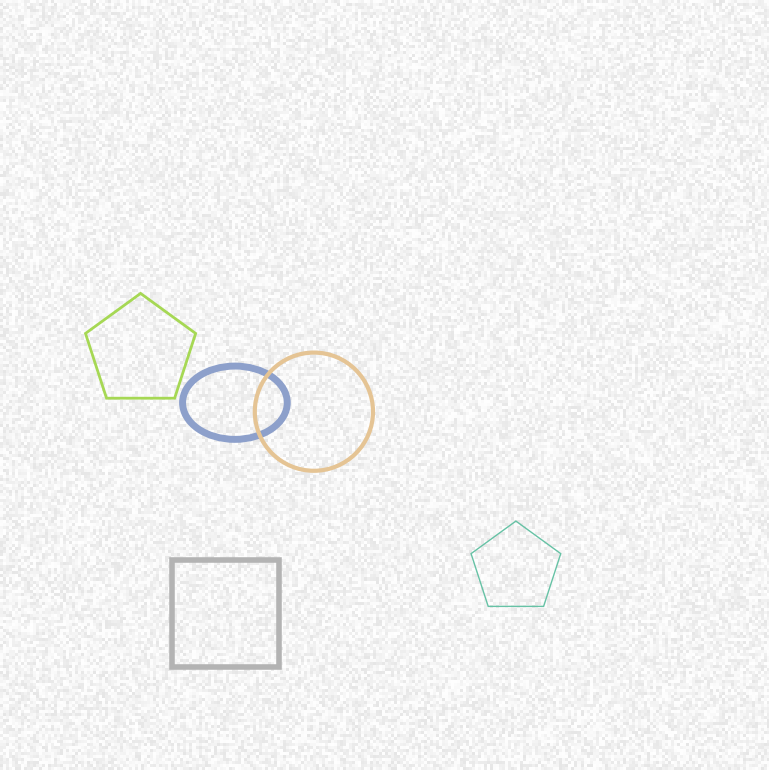[{"shape": "pentagon", "thickness": 0.5, "radius": 0.31, "center": [0.67, 0.262]}, {"shape": "oval", "thickness": 2.5, "radius": 0.34, "center": [0.305, 0.477]}, {"shape": "pentagon", "thickness": 1, "radius": 0.38, "center": [0.183, 0.544]}, {"shape": "circle", "thickness": 1.5, "radius": 0.38, "center": [0.408, 0.465]}, {"shape": "square", "thickness": 2, "radius": 0.35, "center": [0.293, 0.203]}]